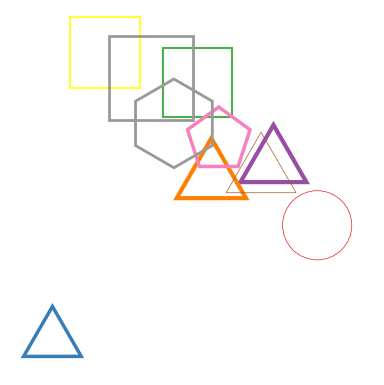[{"shape": "circle", "thickness": 0.5, "radius": 0.45, "center": [0.824, 0.415]}, {"shape": "triangle", "thickness": 2.5, "radius": 0.43, "center": [0.136, 0.118]}, {"shape": "square", "thickness": 1.5, "radius": 0.45, "center": [0.514, 0.786]}, {"shape": "triangle", "thickness": 3, "radius": 0.49, "center": [0.71, 0.576]}, {"shape": "triangle", "thickness": 3, "radius": 0.52, "center": [0.549, 0.537]}, {"shape": "square", "thickness": 1.5, "radius": 0.46, "center": [0.273, 0.864]}, {"shape": "triangle", "thickness": 0.5, "radius": 0.52, "center": [0.678, 0.552]}, {"shape": "pentagon", "thickness": 2.5, "radius": 0.43, "center": [0.568, 0.637]}, {"shape": "hexagon", "thickness": 2, "radius": 0.58, "center": [0.452, 0.68]}, {"shape": "square", "thickness": 2, "radius": 0.54, "center": [0.393, 0.797]}]